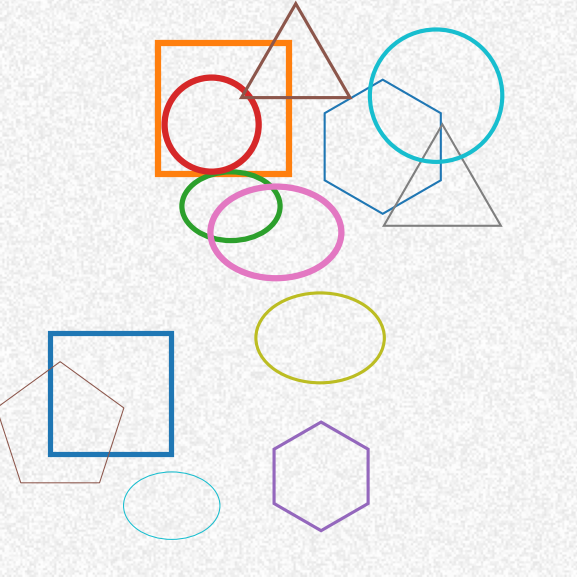[{"shape": "hexagon", "thickness": 1, "radius": 0.58, "center": [0.663, 0.745]}, {"shape": "square", "thickness": 2.5, "radius": 0.52, "center": [0.191, 0.318]}, {"shape": "square", "thickness": 3, "radius": 0.57, "center": [0.387, 0.811]}, {"shape": "oval", "thickness": 2.5, "radius": 0.43, "center": [0.4, 0.642]}, {"shape": "circle", "thickness": 3, "radius": 0.41, "center": [0.366, 0.783]}, {"shape": "hexagon", "thickness": 1.5, "radius": 0.47, "center": [0.556, 0.174]}, {"shape": "pentagon", "thickness": 0.5, "radius": 0.58, "center": [0.104, 0.257]}, {"shape": "triangle", "thickness": 1.5, "radius": 0.54, "center": [0.512, 0.884]}, {"shape": "oval", "thickness": 3, "radius": 0.57, "center": [0.478, 0.597]}, {"shape": "triangle", "thickness": 1, "radius": 0.59, "center": [0.766, 0.667]}, {"shape": "oval", "thickness": 1.5, "radius": 0.56, "center": [0.554, 0.414]}, {"shape": "circle", "thickness": 2, "radius": 0.57, "center": [0.755, 0.833]}, {"shape": "oval", "thickness": 0.5, "radius": 0.42, "center": [0.297, 0.124]}]